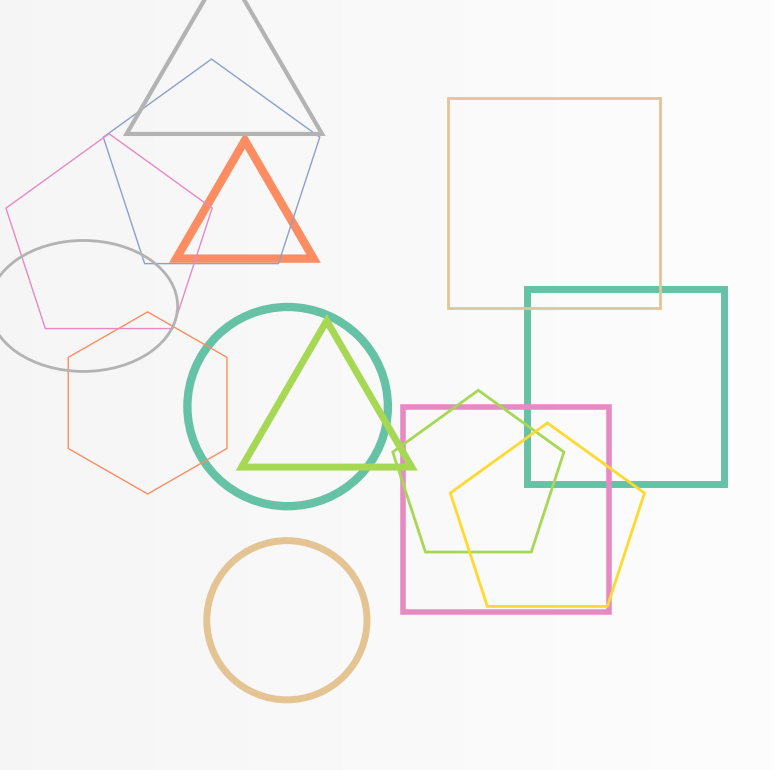[{"shape": "circle", "thickness": 3, "radius": 0.65, "center": [0.371, 0.472]}, {"shape": "square", "thickness": 2.5, "radius": 0.63, "center": [0.807, 0.498]}, {"shape": "triangle", "thickness": 3, "radius": 0.51, "center": [0.316, 0.715]}, {"shape": "hexagon", "thickness": 0.5, "radius": 0.59, "center": [0.19, 0.477]}, {"shape": "pentagon", "thickness": 0.5, "radius": 0.73, "center": [0.273, 0.776]}, {"shape": "square", "thickness": 2, "radius": 0.66, "center": [0.653, 0.338]}, {"shape": "pentagon", "thickness": 0.5, "radius": 0.7, "center": [0.141, 0.686]}, {"shape": "pentagon", "thickness": 1, "radius": 0.58, "center": [0.617, 0.377]}, {"shape": "triangle", "thickness": 2.5, "radius": 0.63, "center": [0.422, 0.457]}, {"shape": "pentagon", "thickness": 1, "radius": 0.66, "center": [0.706, 0.319]}, {"shape": "square", "thickness": 1, "radius": 0.68, "center": [0.715, 0.736]}, {"shape": "circle", "thickness": 2.5, "radius": 0.52, "center": [0.37, 0.194]}, {"shape": "triangle", "thickness": 1.5, "radius": 0.73, "center": [0.289, 0.899]}, {"shape": "oval", "thickness": 1, "radius": 0.61, "center": [0.108, 0.603]}]